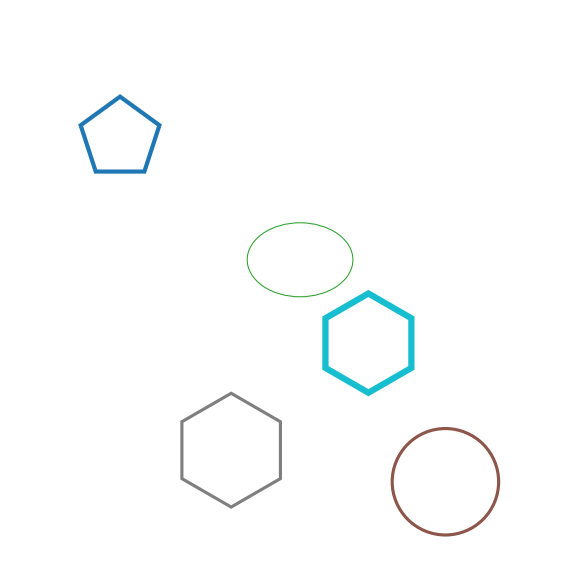[{"shape": "pentagon", "thickness": 2, "radius": 0.36, "center": [0.208, 0.76]}, {"shape": "oval", "thickness": 0.5, "radius": 0.46, "center": [0.52, 0.549]}, {"shape": "circle", "thickness": 1.5, "radius": 0.46, "center": [0.771, 0.165]}, {"shape": "hexagon", "thickness": 1.5, "radius": 0.49, "center": [0.4, 0.22]}, {"shape": "hexagon", "thickness": 3, "radius": 0.43, "center": [0.638, 0.405]}]